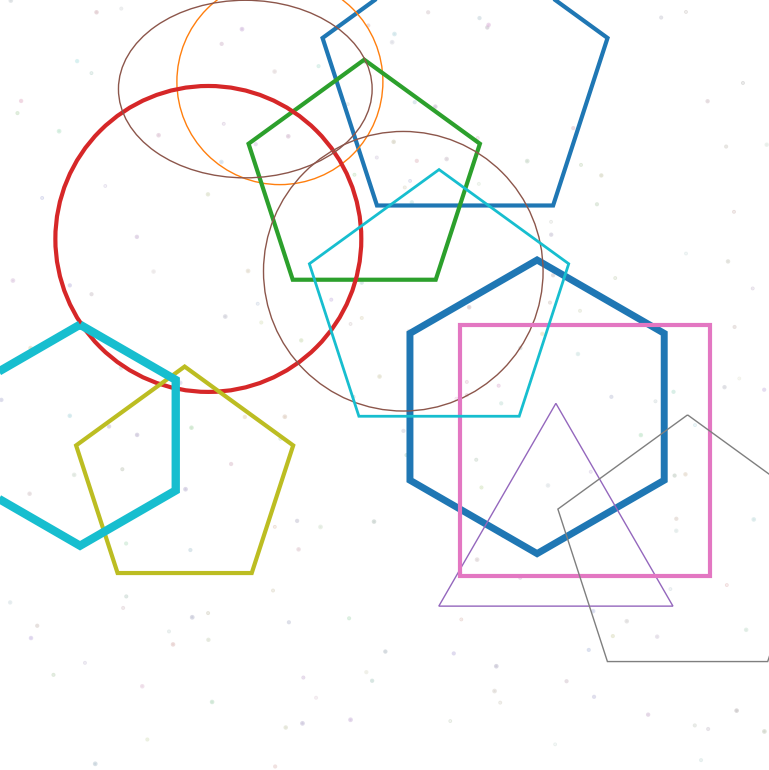[{"shape": "pentagon", "thickness": 1.5, "radius": 0.97, "center": [0.604, 0.891]}, {"shape": "hexagon", "thickness": 2.5, "radius": 0.95, "center": [0.698, 0.472]}, {"shape": "circle", "thickness": 0.5, "radius": 0.67, "center": [0.363, 0.894]}, {"shape": "pentagon", "thickness": 1.5, "radius": 0.79, "center": [0.473, 0.765]}, {"shape": "circle", "thickness": 1.5, "radius": 0.99, "center": [0.271, 0.69]}, {"shape": "triangle", "thickness": 0.5, "radius": 0.88, "center": [0.722, 0.301]}, {"shape": "circle", "thickness": 0.5, "radius": 0.91, "center": [0.524, 0.648]}, {"shape": "oval", "thickness": 0.5, "radius": 0.82, "center": [0.319, 0.884]}, {"shape": "square", "thickness": 1.5, "radius": 0.81, "center": [0.76, 0.415]}, {"shape": "pentagon", "thickness": 0.5, "radius": 0.89, "center": [0.893, 0.284]}, {"shape": "pentagon", "thickness": 1.5, "radius": 0.74, "center": [0.24, 0.376]}, {"shape": "hexagon", "thickness": 3, "radius": 0.72, "center": [0.104, 0.435]}, {"shape": "pentagon", "thickness": 1, "radius": 0.89, "center": [0.57, 0.603]}]